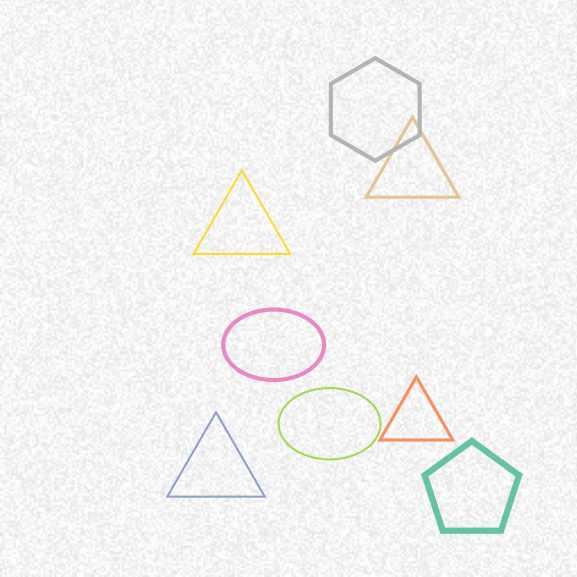[{"shape": "pentagon", "thickness": 3, "radius": 0.43, "center": [0.817, 0.15]}, {"shape": "triangle", "thickness": 1.5, "radius": 0.36, "center": [0.721, 0.274]}, {"shape": "triangle", "thickness": 1, "radius": 0.49, "center": [0.374, 0.188]}, {"shape": "oval", "thickness": 2, "radius": 0.44, "center": [0.474, 0.402]}, {"shape": "oval", "thickness": 1, "radius": 0.44, "center": [0.571, 0.265]}, {"shape": "triangle", "thickness": 1, "radius": 0.48, "center": [0.419, 0.608]}, {"shape": "triangle", "thickness": 1.5, "radius": 0.46, "center": [0.714, 0.704]}, {"shape": "hexagon", "thickness": 2, "radius": 0.44, "center": [0.65, 0.81]}]